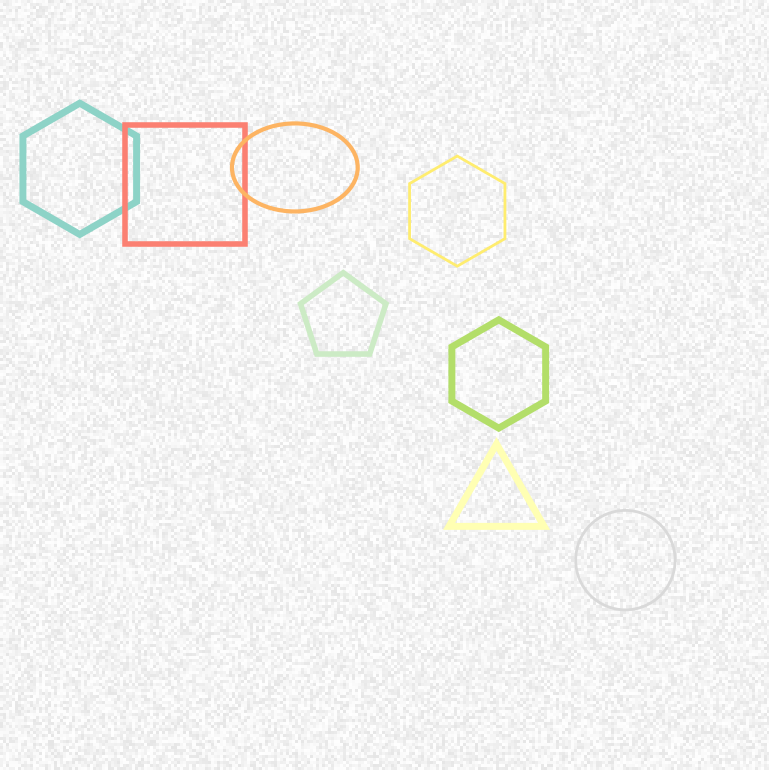[{"shape": "hexagon", "thickness": 2.5, "radius": 0.43, "center": [0.104, 0.781]}, {"shape": "triangle", "thickness": 2.5, "radius": 0.36, "center": [0.645, 0.352]}, {"shape": "square", "thickness": 2, "radius": 0.39, "center": [0.24, 0.761]}, {"shape": "oval", "thickness": 1.5, "radius": 0.41, "center": [0.383, 0.783]}, {"shape": "hexagon", "thickness": 2.5, "radius": 0.35, "center": [0.648, 0.514]}, {"shape": "circle", "thickness": 1, "radius": 0.32, "center": [0.812, 0.273]}, {"shape": "pentagon", "thickness": 2, "radius": 0.29, "center": [0.446, 0.587]}, {"shape": "hexagon", "thickness": 1, "radius": 0.36, "center": [0.594, 0.726]}]